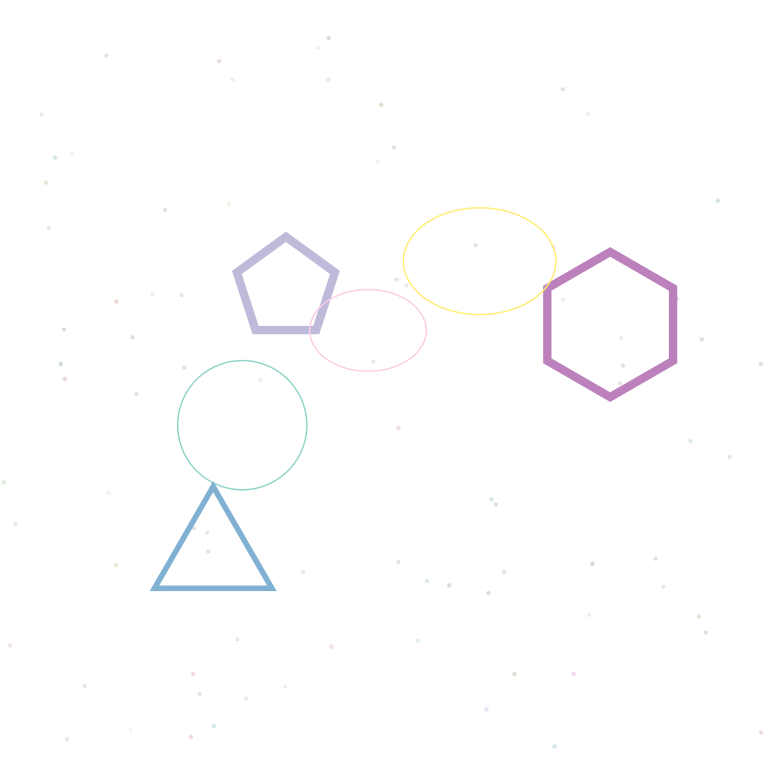[{"shape": "circle", "thickness": 0.5, "radius": 0.42, "center": [0.315, 0.448]}, {"shape": "pentagon", "thickness": 3, "radius": 0.33, "center": [0.371, 0.626]}, {"shape": "triangle", "thickness": 2, "radius": 0.44, "center": [0.277, 0.28]}, {"shape": "oval", "thickness": 0.5, "radius": 0.38, "center": [0.478, 0.571]}, {"shape": "hexagon", "thickness": 3, "radius": 0.47, "center": [0.792, 0.579]}, {"shape": "oval", "thickness": 0.5, "radius": 0.5, "center": [0.623, 0.661]}]